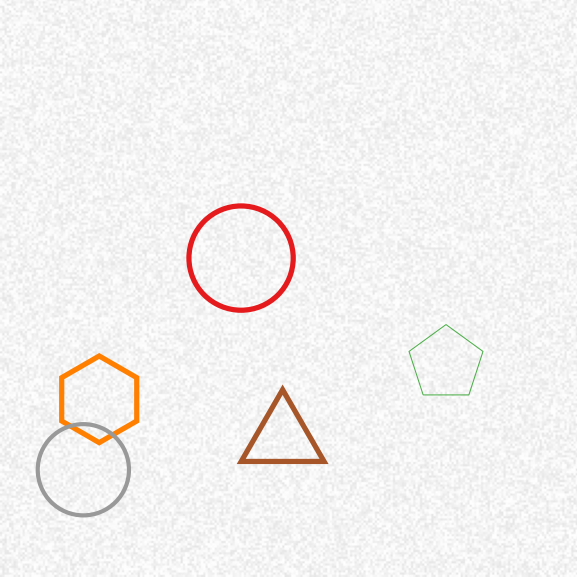[{"shape": "circle", "thickness": 2.5, "radius": 0.45, "center": [0.417, 0.552]}, {"shape": "pentagon", "thickness": 0.5, "radius": 0.34, "center": [0.772, 0.37]}, {"shape": "hexagon", "thickness": 2.5, "radius": 0.38, "center": [0.172, 0.308]}, {"shape": "triangle", "thickness": 2.5, "radius": 0.41, "center": [0.489, 0.242]}, {"shape": "circle", "thickness": 2, "radius": 0.39, "center": [0.144, 0.186]}]